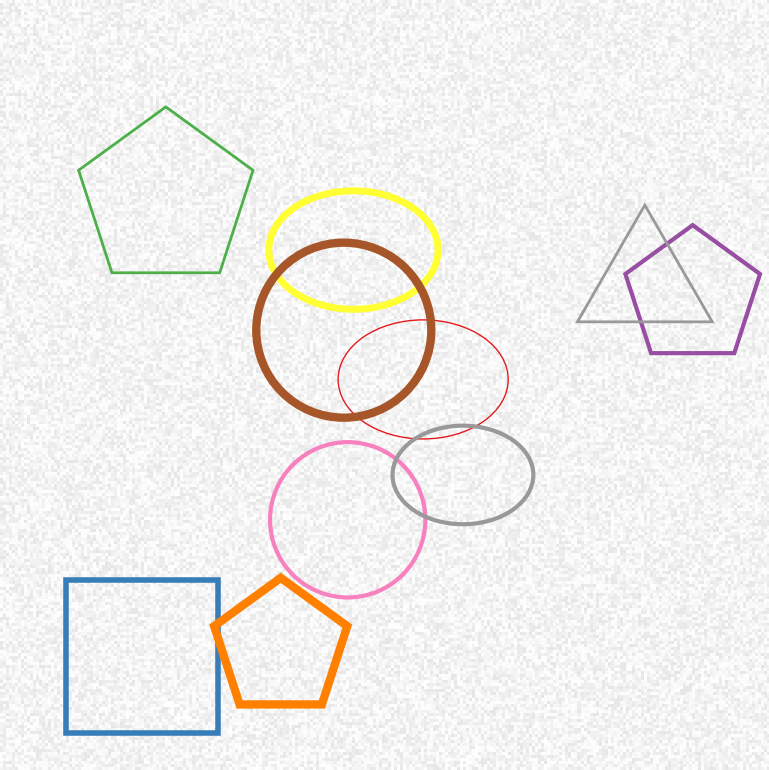[{"shape": "oval", "thickness": 0.5, "radius": 0.55, "center": [0.55, 0.507]}, {"shape": "square", "thickness": 2, "radius": 0.5, "center": [0.184, 0.148]}, {"shape": "pentagon", "thickness": 1, "radius": 0.6, "center": [0.215, 0.742]}, {"shape": "pentagon", "thickness": 1.5, "radius": 0.46, "center": [0.9, 0.616]}, {"shape": "pentagon", "thickness": 3, "radius": 0.45, "center": [0.365, 0.159]}, {"shape": "oval", "thickness": 2.5, "radius": 0.55, "center": [0.459, 0.675]}, {"shape": "circle", "thickness": 3, "radius": 0.57, "center": [0.446, 0.571]}, {"shape": "circle", "thickness": 1.5, "radius": 0.5, "center": [0.452, 0.325]}, {"shape": "triangle", "thickness": 1, "radius": 0.51, "center": [0.837, 0.633]}, {"shape": "oval", "thickness": 1.5, "radius": 0.46, "center": [0.601, 0.383]}]